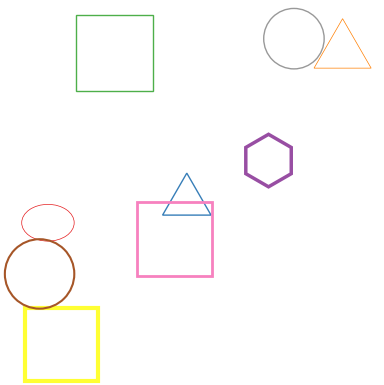[{"shape": "oval", "thickness": 0.5, "radius": 0.34, "center": [0.125, 0.421]}, {"shape": "triangle", "thickness": 1, "radius": 0.36, "center": [0.485, 0.478]}, {"shape": "square", "thickness": 1, "radius": 0.5, "center": [0.298, 0.862]}, {"shape": "hexagon", "thickness": 2.5, "radius": 0.34, "center": [0.697, 0.583]}, {"shape": "triangle", "thickness": 0.5, "radius": 0.43, "center": [0.89, 0.866]}, {"shape": "square", "thickness": 3, "radius": 0.48, "center": [0.16, 0.106]}, {"shape": "circle", "thickness": 1.5, "radius": 0.45, "center": [0.103, 0.289]}, {"shape": "square", "thickness": 2, "radius": 0.48, "center": [0.454, 0.379]}, {"shape": "circle", "thickness": 1, "radius": 0.39, "center": [0.763, 0.9]}]